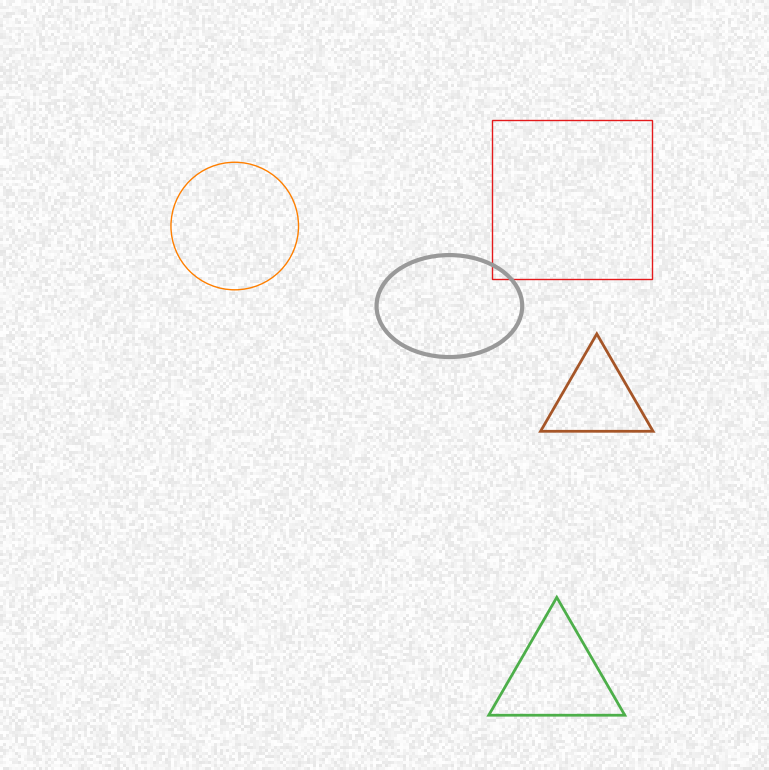[{"shape": "square", "thickness": 0.5, "radius": 0.52, "center": [0.743, 0.741]}, {"shape": "triangle", "thickness": 1, "radius": 0.51, "center": [0.723, 0.122]}, {"shape": "circle", "thickness": 0.5, "radius": 0.41, "center": [0.305, 0.706]}, {"shape": "triangle", "thickness": 1, "radius": 0.42, "center": [0.775, 0.482]}, {"shape": "oval", "thickness": 1.5, "radius": 0.47, "center": [0.584, 0.603]}]